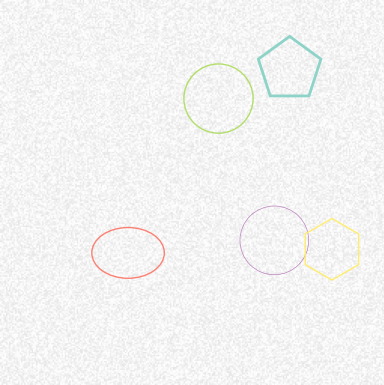[{"shape": "pentagon", "thickness": 2, "radius": 0.43, "center": [0.752, 0.82]}, {"shape": "oval", "thickness": 1, "radius": 0.47, "center": [0.333, 0.343]}, {"shape": "circle", "thickness": 1, "radius": 0.45, "center": [0.568, 0.744]}, {"shape": "circle", "thickness": 0.5, "radius": 0.45, "center": [0.713, 0.376]}, {"shape": "hexagon", "thickness": 1, "radius": 0.4, "center": [0.862, 0.352]}]